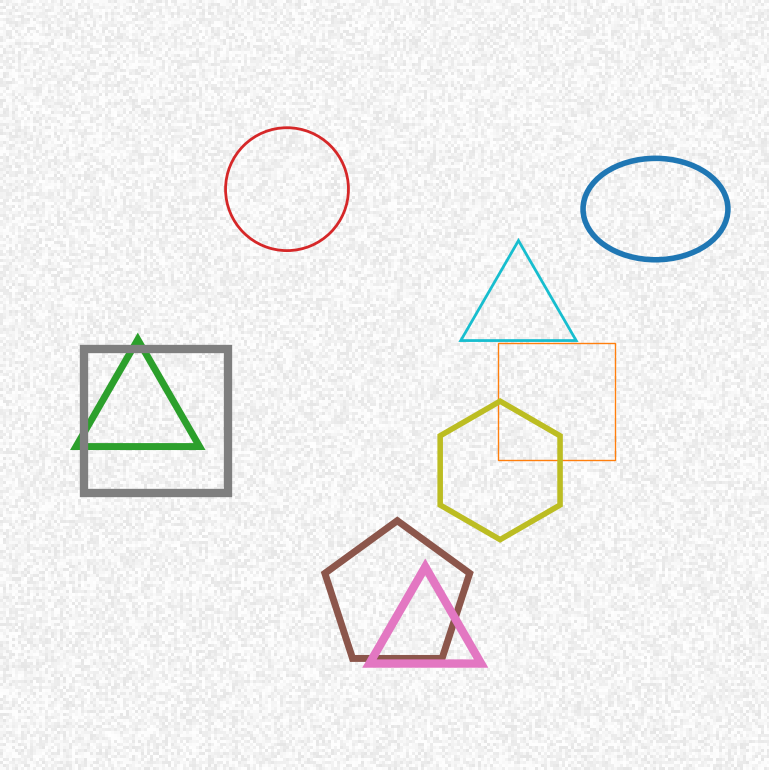[{"shape": "oval", "thickness": 2, "radius": 0.47, "center": [0.851, 0.729]}, {"shape": "square", "thickness": 0.5, "radius": 0.38, "center": [0.723, 0.478]}, {"shape": "triangle", "thickness": 2.5, "radius": 0.46, "center": [0.179, 0.466]}, {"shape": "circle", "thickness": 1, "radius": 0.4, "center": [0.373, 0.754]}, {"shape": "pentagon", "thickness": 2.5, "radius": 0.49, "center": [0.516, 0.225]}, {"shape": "triangle", "thickness": 3, "radius": 0.42, "center": [0.552, 0.18]}, {"shape": "square", "thickness": 3, "radius": 0.47, "center": [0.202, 0.454]}, {"shape": "hexagon", "thickness": 2, "radius": 0.45, "center": [0.649, 0.389]}, {"shape": "triangle", "thickness": 1, "radius": 0.43, "center": [0.673, 0.601]}]